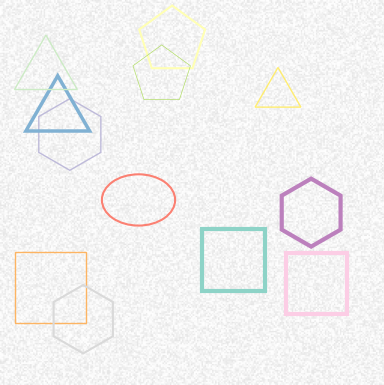[{"shape": "square", "thickness": 3, "radius": 0.41, "center": [0.607, 0.324]}, {"shape": "pentagon", "thickness": 1.5, "radius": 0.45, "center": [0.447, 0.896]}, {"shape": "hexagon", "thickness": 1, "radius": 0.47, "center": [0.181, 0.651]}, {"shape": "oval", "thickness": 1.5, "radius": 0.48, "center": [0.36, 0.481]}, {"shape": "triangle", "thickness": 2.5, "radius": 0.48, "center": [0.15, 0.708]}, {"shape": "square", "thickness": 1, "radius": 0.46, "center": [0.131, 0.252]}, {"shape": "pentagon", "thickness": 0.5, "radius": 0.39, "center": [0.42, 0.805]}, {"shape": "square", "thickness": 3, "radius": 0.4, "center": [0.822, 0.264]}, {"shape": "hexagon", "thickness": 1.5, "radius": 0.44, "center": [0.216, 0.171]}, {"shape": "hexagon", "thickness": 3, "radius": 0.44, "center": [0.808, 0.448]}, {"shape": "triangle", "thickness": 1, "radius": 0.47, "center": [0.119, 0.815]}, {"shape": "triangle", "thickness": 1, "radius": 0.34, "center": [0.722, 0.756]}]